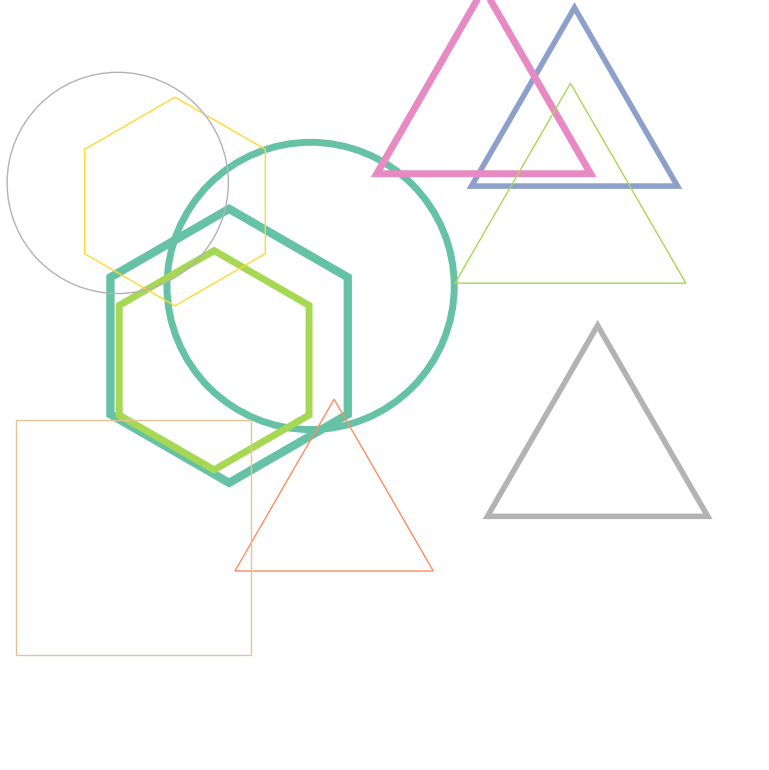[{"shape": "circle", "thickness": 2.5, "radius": 0.93, "center": [0.403, 0.629]}, {"shape": "hexagon", "thickness": 3, "radius": 0.89, "center": [0.298, 0.551]}, {"shape": "triangle", "thickness": 0.5, "radius": 0.74, "center": [0.434, 0.333]}, {"shape": "triangle", "thickness": 2, "radius": 0.77, "center": [0.746, 0.836]}, {"shape": "triangle", "thickness": 2.5, "radius": 0.8, "center": [0.628, 0.855]}, {"shape": "hexagon", "thickness": 2.5, "radius": 0.71, "center": [0.278, 0.532]}, {"shape": "triangle", "thickness": 0.5, "radius": 0.87, "center": [0.741, 0.719]}, {"shape": "hexagon", "thickness": 0.5, "radius": 0.68, "center": [0.227, 0.738]}, {"shape": "square", "thickness": 0.5, "radius": 0.76, "center": [0.174, 0.302]}, {"shape": "circle", "thickness": 0.5, "radius": 0.72, "center": [0.153, 0.762]}, {"shape": "triangle", "thickness": 2, "radius": 0.83, "center": [0.776, 0.412]}]